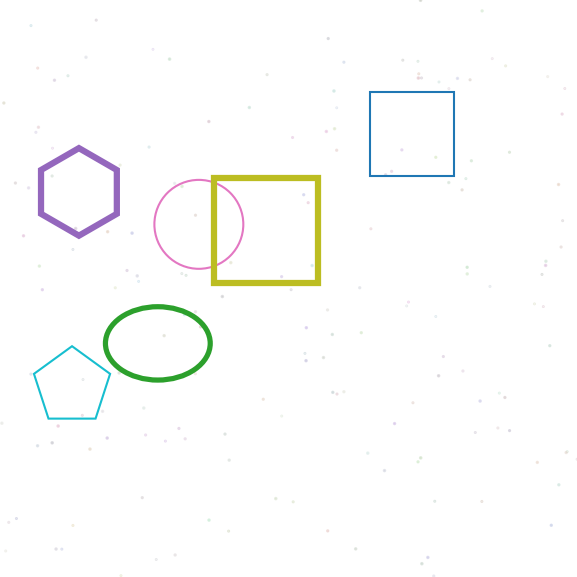[{"shape": "square", "thickness": 1, "radius": 0.36, "center": [0.713, 0.767]}, {"shape": "oval", "thickness": 2.5, "radius": 0.45, "center": [0.273, 0.405]}, {"shape": "hexagon", "thickness": 3, "radius": 0.38, "center": [0.137, 0.667]}, {"shape": "circle", "thickness": 1, "radius": 0.38, "center": [0.344, 0.611]}, {"shape": "square", "thickness": 3, "radius": 0.45, "center": [0.461, 0.6]}, {"shape": "pentagon", "thickness": 1, "radius": 0.35, "center": [0.125, 0.33]}]